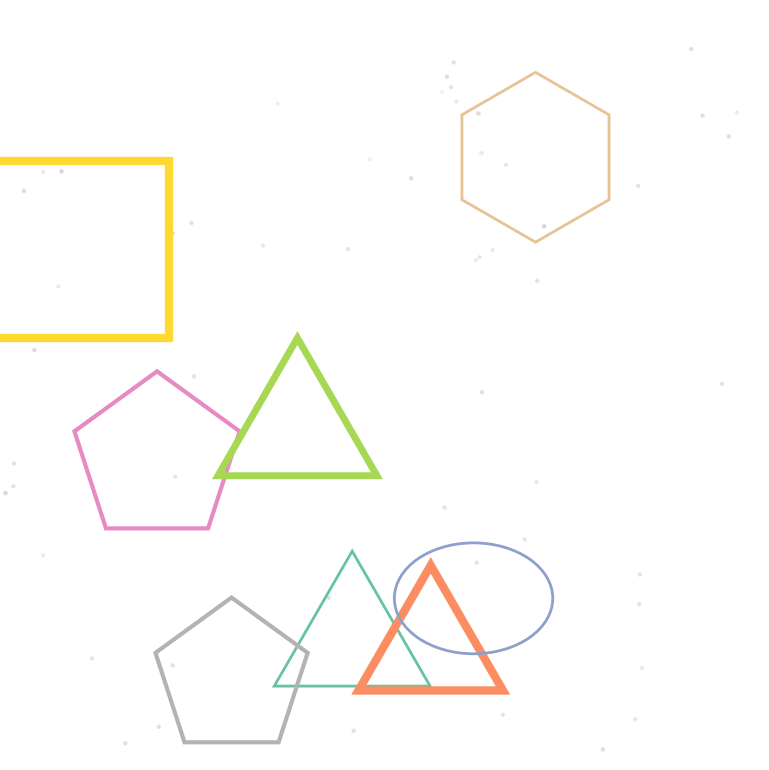[{"shape": "triangle", "thickness": 1, "radius": 0.58, "center": [0.457, 0.167]}, {"shape": "triangle", "thickness": 3, "radius": 0.54, "center": [0.559, 0.157]}, {"shape": "oval", "thickness": 1, "radius": 0.51, "center": [0.615, 0.223]}, {"shape": "pentagon", "thickness": 1.5, "radius": 0.56, "center": [0.204, 0.405]}, {"shape": "triangle", "thickness": 2.5, "radius": 0.6, "center": [0.386, 0.442]}, {"shape": "square", "thickness": 3, "radius": 0.57, "center": [0.104, 0.676]}, {"shape": "hexagon", "thickness": 1, "radius": 0.55, "center": [0.695, 0.796]}, {"shape": "pentagon", "thickness": 1.5, "radius": 0.52, "center": [0.301, 0.12]}]